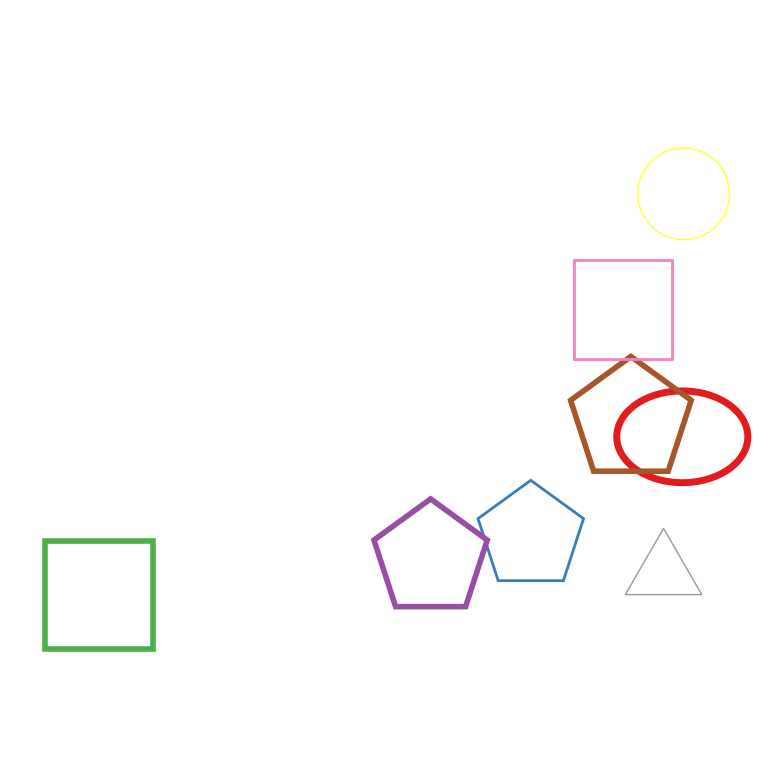[{"shape": "oval", "thickness": 2.5, "radius": 0.43, "center": [0.886, 0.433]}, {"shape": "pentagon", "thickness": 1, "radius": 0.36, "center": [0.689, 0.304]}, {"shape": "square", "thickness": 2, "radius": 0.35, "center": [0.129, 0.227]}, {"shape": "pentagon", "thickness": 2, "radius": 0.39, "center": [0.559, 0.275]}, {"shape": "circle", "thickness": 0.5, "radius": 0.3, "center": [0.888, 0.748]}, {"shape": "pentagon", "thickness": 2, "radius": 0.41, "center": [0.819, 0.455]}, {"shape": "square", "thickness": 1, "radius": 0.32, "center": [0.809, 0.598]}, {"shape": "triangle", "thickness": 0.5, "radius": 0.29, "center": [0.862, 0.256]}]